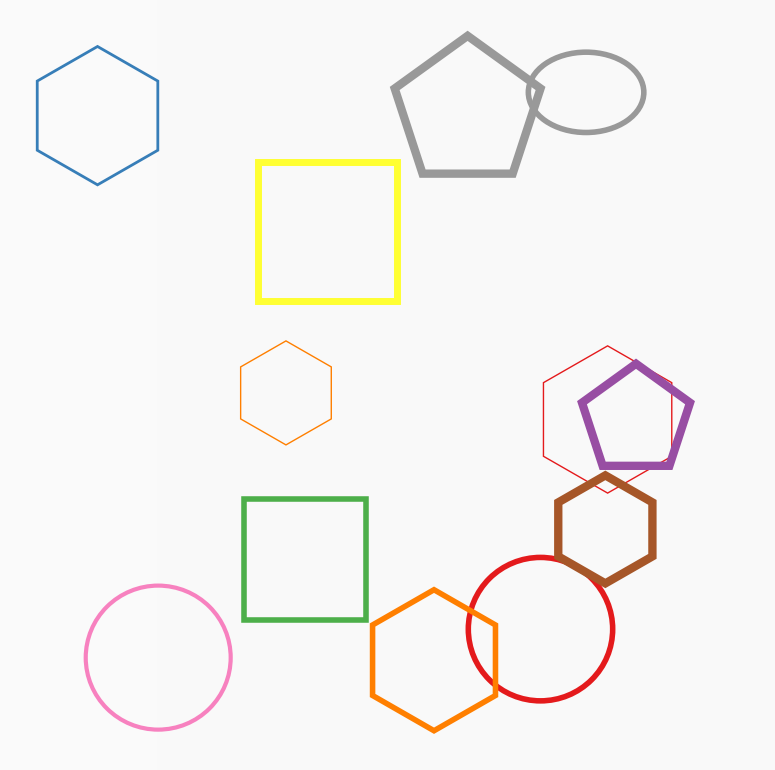[{"shape": "hexagon", "thickness": 0.5, "radius": 0.48, "center": [0.784, 0.455]}, {"shape": "circle", "thickness": 2, "radius": 0.47, "center": [0.697, 0.183]}, {"shape": "hexagon", "thickness": 1, "radius": 0.45, "center": [0.126, 0.85]}, {"shape": "square", "thickness": 2, "radius": 0.39, "center": [0.394, 0.273]}, {"shape": "pentagon", "thickness": 3, "radius": 0.37, "center": [0.821, 0.454]}, {"shape": "hexagon", "thickness": 0.5, "radius": 0.34, "center": [0.369, 0.49]}, {"shape": "hexagon", "thickness": 2, "radius": 0.46, "center": [0.56, 0.143]}, {"shape": "square", "thickness": 2.5, "radius": 0.45, "center": [0.423, 0.699]}, {"shape": "hexagon", "thickness": 3, "radius": 0.35, "center": [0.781, 0.312]}, {"shape": "circle", "thickness": 1.5, "radius": 0.47, "center": [0.204, 0.146]}, {"shape": "oval", "thickness": 2, "radius": 0.37, "center": [0.756, 0.88]}, {"shape": "pentagon", "thickness": 3, "radius": 0.49, "center": [0.603, 0.855]}]